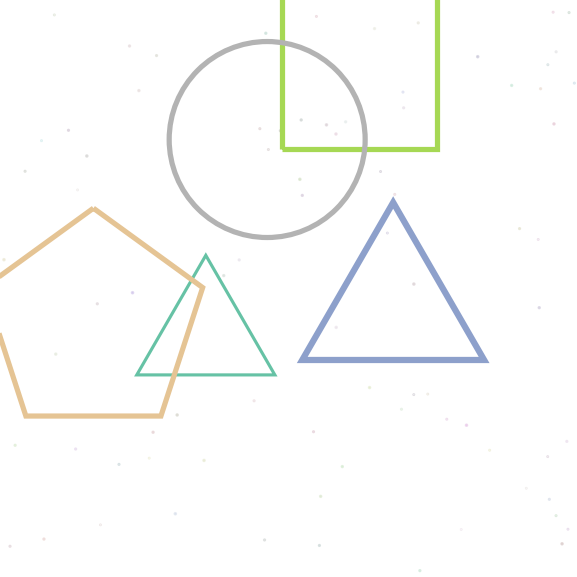[{"shape": "triangle", "thickness": 1.5, "radius": 0.69, "center": [0.356, 0.419]}, {"shape": "triangle", "thickness": 3, "radius": 0.91, "center": [0.681, 0.467]}, {"shape": "square", "thickness": 2.5, "radius": 0.67, "center": [0.622, 0.876]}, {"shape": "pentagon", "thickness": 2.5, "radius": 0.99, "center": [0.162, 0.44]}, {"shape": "circle", "thickness": 2.5, "radius": 0.85, "center": [0.463, 0.758]}]